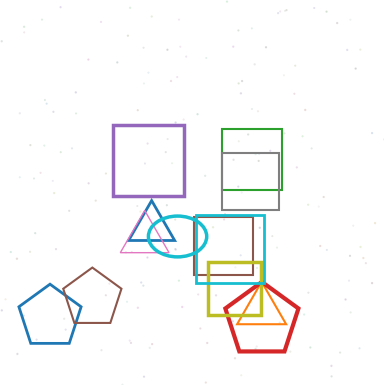[{"shape": "pentagon", "thickness": 2, "radius": 0.42, "center": [0.13, 0.177]}, {"shape": "triangle", "thickness": 2, "radius": 0.35, "center": [0.394, 0.41]}, {"shape": "triangle", "thickness": 1.5, "radius": 0.37, "center": [0.68, 0.195]}, {"shape": "square", "thickness": 1.5, "radius": 0.39, "center": [0.654, 0.586]}, {"shape": "pentagon", "thickness": 3, "radius": 0.5, "center": [0.68, 0.168]}, {"shape": "square", "thickness": 2.5, "radius": 0.46, "center": [0.386, 0.584]}, {"shape": "square", "thickness": 1.5, "radius": 0.38, "center": [0.581, 0.361]}, {"shape": "pentagon", "thickness": 1.5, "radius": 0.4, "center": [0.24, 0.226]}, {"shape": "triangle", "thickness": 1, "radius": 0.37, "center": [0.376, 0.38]}, {"shape": "square", "thickness": 1.5, "radius": 0.37, "center": [0.65, 0.529]}, {"shape": "square", "thickness": 2.5, "radius": 0.34, "center": [0.608, 0.251]}, {"shape": "square", "thickness": 2, "radius": 0.44, "center": [0.598, 0.354]}, {"shape": "oval", "thickness": 2.5, "radius": 0.38, "center": [0.461, 0.386]}]